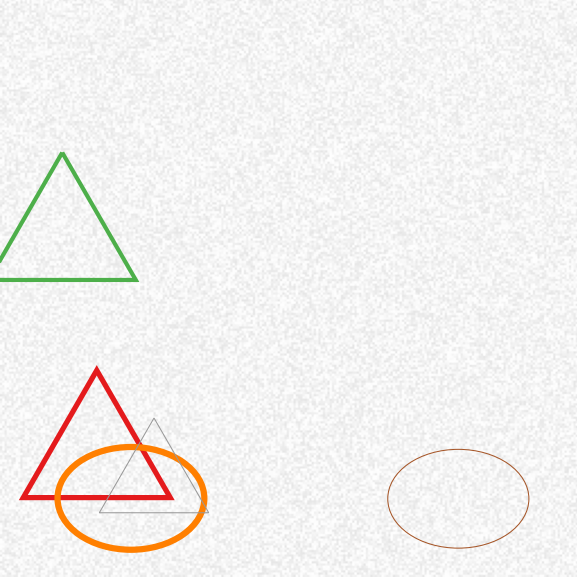[{"shape": "triangle", "thickness": 2.5, "radius": 0.73, "center": [0.168, 0.211]}, {"shape": "triangle", "thickness": 2, "radius": 0.74, "center": [0.108, 0.588]}, {"shape": "oval", "thickness": 3, "radius": 0.64, "center": [0.227, 0.136]}, {"shape": "oval", "thickness": 0.5, "radius": 0.61, "center": [0.794, 0.136]}, {"shape": "triangle", "thickness": 0.5, "radius": 0.55, "center": [0.267, 0.166]}]